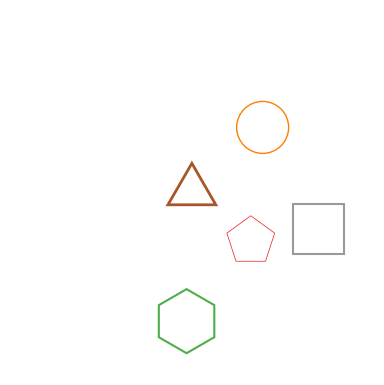[{"shape": "pentagon", "thickness": 0.5, "radius": 0.33, "center": [0.651, 0.374]}, {"shape": "hexagon", "thickness": 1.5, "radius": 0.42, "center": [0.485, 0.166]}, {"shape": "circle", "thickness": 1, "radius": 0.34, "center": [0.682, 0.669]}, {"shape": "triangle", "thickness": 2, "radius": 0.36, "center": [0.498, 0.504]}, {"shape": "square", "thickness": 1.5, "radius": 0.33, "center": [0.827, 0.405]}]